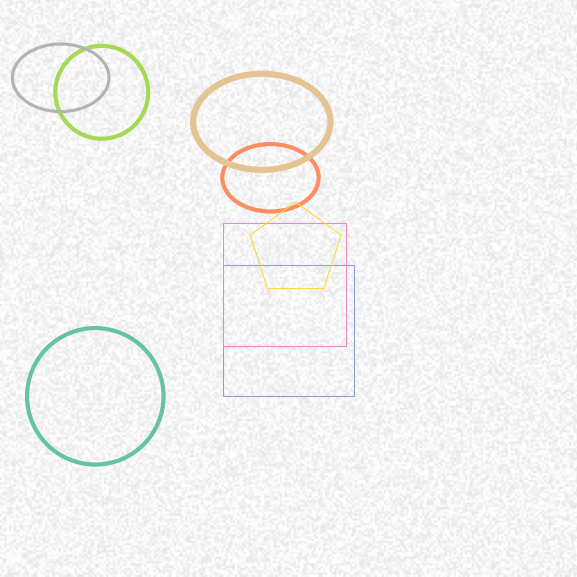[{"shape": "circle", "thickness": 2, "radius": 0.59, "center": [0.165, 0.313]}, {"shape": "oval", "thickness": 2, "radius": 0.42, "center": [0.468, 0.691]}, {"shape": "square", "thickness": 0.5, "radius": 0.57, "center": [0.499, 0.427]}, {"shape": "square", "thickness": 0.5, "radius": 0.53, "center": [0.493, 0.507]}, {"shape": "circle", "thickness": 2, "radius": 0.4, "center": [0.176, 0.839]}, {"shape": "pentagon", "thickness": 0.5, "radius": 0.41, "center": [0.512, 0.566]}, {"shape": "oval", "thickness": 3, "radius": 0.59, "center": [0.453, 0.788]}, {"shape": "oval", "thickness": 1.5, "radius": 0.42, "center": [0.105, 0.864]}]